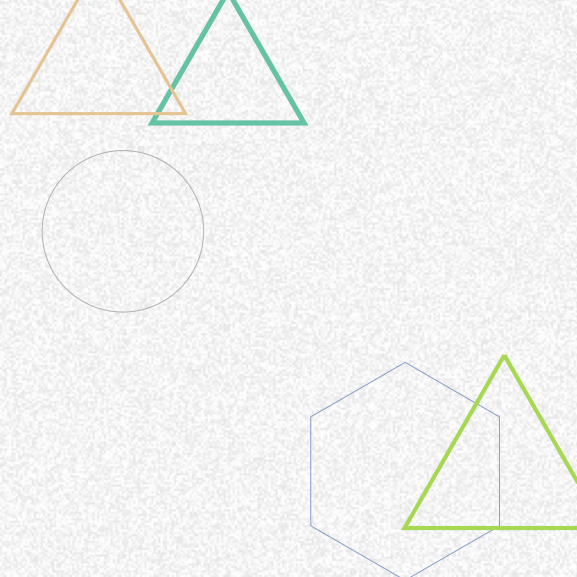[{"shape": "triangle", "thickness": 2.5, "radius": 0.76, "center": [0.395, 0.862]}, {"shape": "hexagon", "thickness": 0.5, "radius": 0.94, "center": [0.702, 0.183]}, {"shape": "triangle", "thickness": 2, "radius": 1.0, "center": [0.873, 0.185]}, {"shape": "triangle", "thickness": 1.5, "radius": 0.87, "center": [0.171, 0.889]}, {"shape": "circle", "thickness": 0.5, "radius": 0.7, "center": [0.213, 0.599]}]